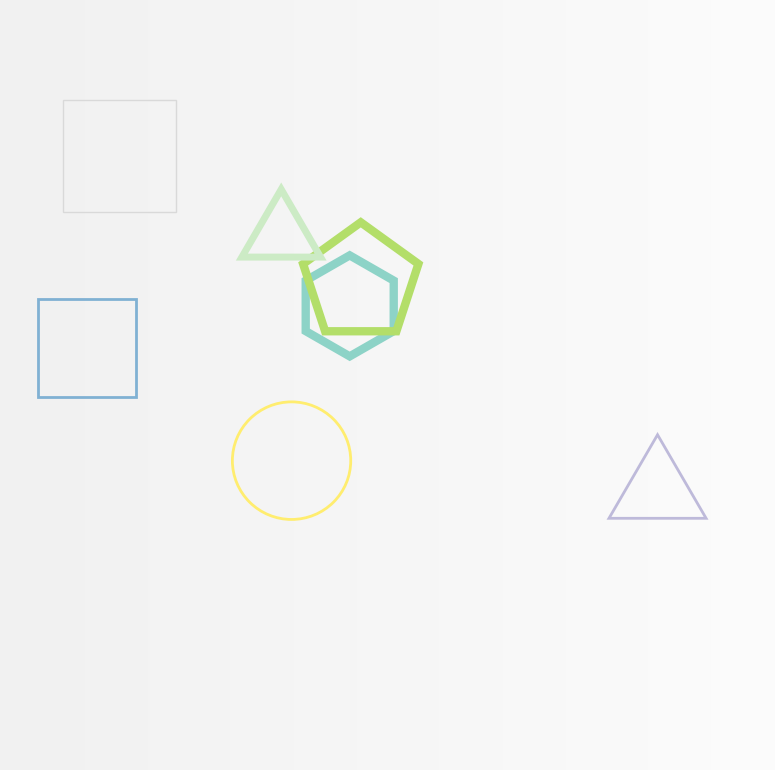[{"shape": "hexagon", "thickness": 3, "radius": 0.33, "center": [0.451, 0.603]}, {"shape": "triangle", "thickness": 1, "radius": 0.36, "center": [0.848, 0.363]}, {"shape": "square", "thickness": 1, "radius": 0.32, "center": [0.112, 0.548]}, {"shape": "pentagon", "thickness": 3, "radius": 0.39, "center": [0.465, 0.633]}, {"shape": "square", "thickness": 0.5, "radius": 0.37, "center": [0.154, 0.797]}, {"shape": "triangle", "thickness": 2.5, "radius": 0.29, "center": [0.363, 0.695]}, {"shape": "circle", "thickness": 1, "radius": 0.38, "center": [0.376, 0.402]}]